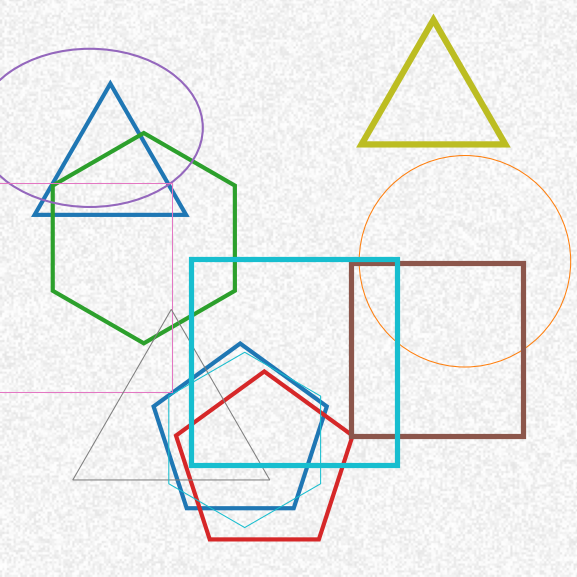[{"shape": "pentagon", "thickness": 2, "radius": 0.79, "center": [0.416, 0.247]}, {"shape": "triangle", "thickness": 2, "radius": 0.76, "center": [0.191, 0.703]}, {"shape": "circle", "thickness": 0.5, "radius": 0.92, "center": [0.805, 0.547]}, {"shape": "hexagon", "thickness": 2, "radius": 0.91, "center": [0.249, 0.587]}, {"shape": "pentagon", "thickness": 2, "radius": 0.8, "center": [0.458, 0.195]}, {"shape": "oval", "thickness": 1, "radius": 0.98, "center": [0.156, 0.778]}, {"shape": "square", "thickness": 2.5, "radius": 0.75, "center": [0.757, 0.394]}, {"shape": "square", "thickness": 0.5, "radius": 0.91, "center": [0.117, 0.501]}, {"shape": "triangle", "thickness": 0.5, "radius": 0.98, "center": [0.297, 0.267]}, {"shape": "triangle", "thickness": 3, "radius": 0.72, "center": [0.751, 0.821]}, {"shape": "hexagon", "thickness": 0.5, "radius": 0.76, "center": [0.424, 0.237]}, {"shape": "square", "thickness": 2.5, "radius": 0.89, "center": [0.509, 0.373]}]